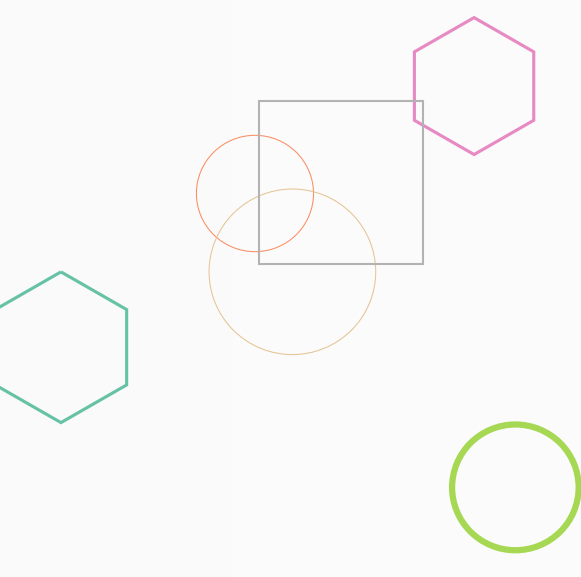[{"shape": "hexagon", "thickness": 1.5, "radius": 0.65, "center": [0.105, 0.398]}, {"shape": "circle", "thickness": 0.5, "radius": 0.5, "center": [0.439, 0.664]}, {"shape": "hexagon", "thickness": 1.5, "radius": 0.59, "center": [0.816, 0.85]}, {"shape": "circle", "thickness": 3, "radius": 0.54, "center": [0.887, 0.155]}, {"shape": "circle", "thickness": 0.5, "radius": 0.72, "center": [0.503, 0.528]}, {"shape": "square", "thickness": 1, "radius": 0.7, "center": [0.586, 0.684]}]